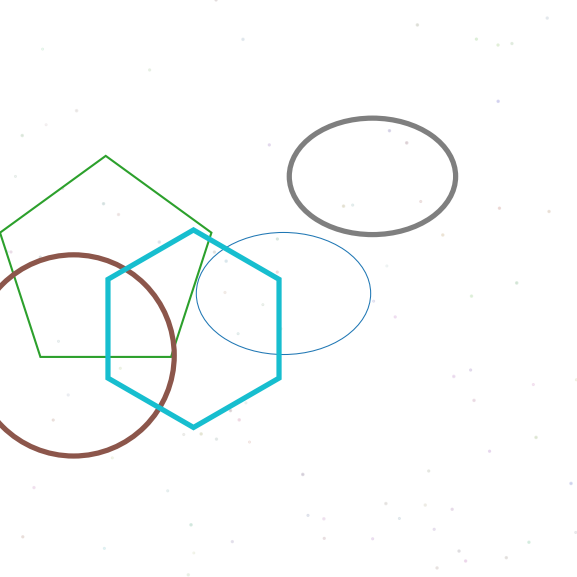[{"shape": "oval", "thickness": 0.5, "radius": 0.75, "center": [0.491, 0.491]}, {"shape": "pentagon", "thickness": 1, "radius": 0.96, "center": [0.183, 0.537]}, {"shape": "circle", "thickness": 2.5, "radius": 0.87, "center": [0.128, 0.384]}, {"shape": "oval", "thickness": 2.5, "radius": 0.72, "center": [0.645, 0.694]}, {"shape": "hexagon", "thickness": 2.5, "radius": 0.86, "center": [0.335, 0.43]}]